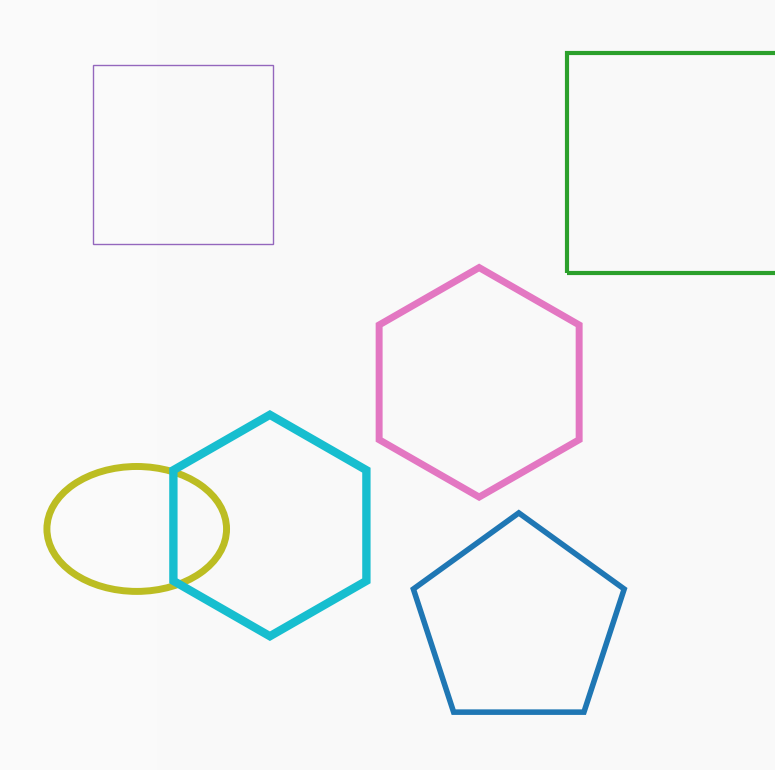[{"shape": "pentagon", "thickness": 2, "radius": 0.72, "center": [0.669, 0.191]}, {"shape": "square", "thickness": 1.5, "radius": 0.72, "center": [0.875, 0.788]}, {"shape": "square", "thickness": 0.5, "radius": 0.58, "center": [0.236, 0.8]}, {"shape": "hexagon", "thickness": 2.5, "radius": 0.75, "center": [0.618, 0.503]}, {"shape": "oval", "thickness": 2.5, "radius": 0.58, "center": [0.176, 0.313]}, {"shape": "hexagon", "thickness": 3, "radius": 0.72, "center": [0.348, 0.318]}]